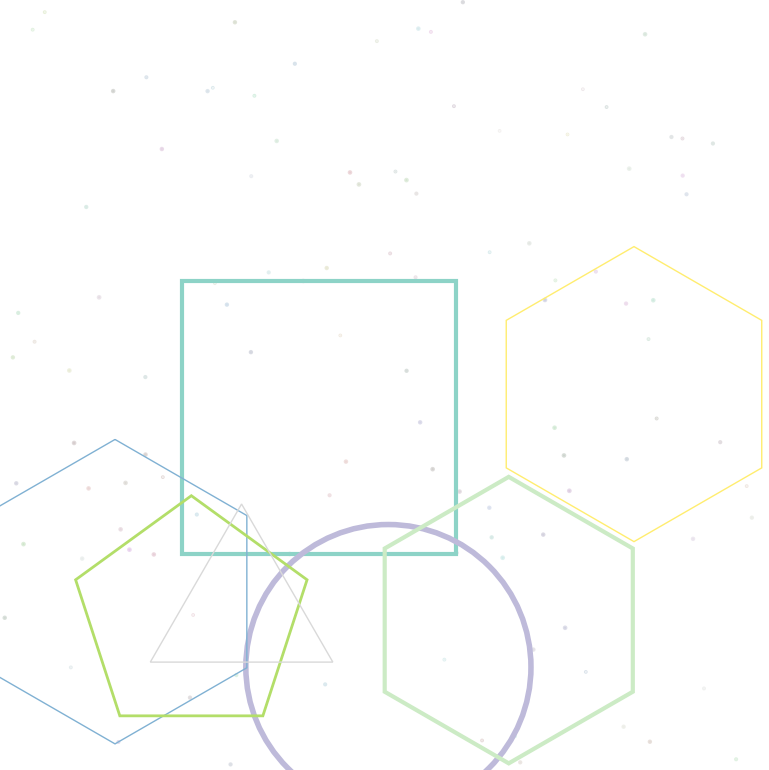[{"shape": "square", "thickness": 1.5, "radius": 0.89, "center": [0.414, 0.458]}, {"shape": "circle", "thickness": 2, "radius": 0.93, "center": [0.504, 0.134]}, {"shape": "hexagon", "thickness": 0.5, "radius": 0.99, "center": [0.149, 0.232]}, {"shape": "pentagon", "thickness": 1, "radius": 0.79, "center": [0.248, 0.198]}, {"shape": "triangle", "thickness": 0.5, "radius": 0.68, "center": [0.314, 0.209]}, {"shape": "hexagon", "thickness": 1.5, "radius": 0.93, "center": [0.661, 0.195]}, {"shape": "hexagon", "thickness": 0.5, "radius": 0.96, "center": [0.823, 0.488]}]